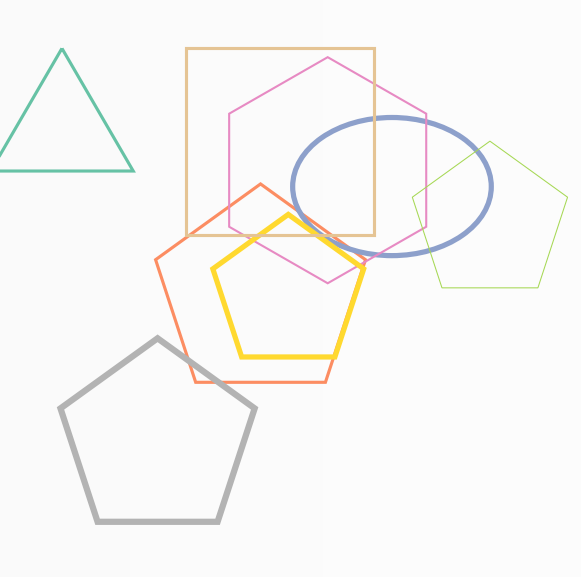[{"shape": "triangle", "thickness": 1.5, "radius": 0.71, "center": [0.107, 0.774]}, {"shape": "pentagon", "thickness": 1.5, "radius": 0.95, "center": [0.448, 0.491]}, {"shape": "oval", "thickness": 2.5, "radius": 0.85, "center": [0.674, 0.676]}, {"shape": "hexagon", "thickness": 1, "radius": 0.98, "center": [0.564, 0.704]}, {"shape": "pentagon", "thickness": 0.5, "radius": 0.7, "center": [0.843, 0.614]}, {"shape": "pentagon", "thickness": 2.5, "radius": 0.68, "center": [0.496, 0.491]}, {"shape": "square", "thickness": 1.5, "radius": 0.81, "center": [0.482, 0.753]}, {"shape": "pentagon", "thickness": 3, "radius": 0.88, "center": [0.271, 0.238]}]